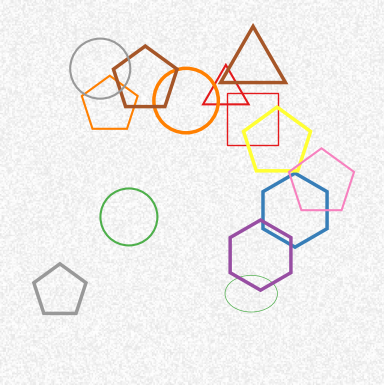[{"shape": "square", "thickness": 1, "radius": 0.34, "center": [0.656, 0.691]}, {"shape": "triangle", "thickness": 1.5, "radius": 0.34, "center": [0.587, 0.763]}, {"shape": "hexagon", "thickness": 2.5, "radius": 0.48, "center": [0.766, 0.454]}, {"shape": "oval", "thickness": 0.5, "radius": 0.34, "center": [0.653, 0.237]}, {"shape": "circle", "thickness": 1.5, "radius": 0.37, "center": [0.335, 0.436]}, {"shape": "hexagon", "thickness": 2.5, "radius": 0.46, "center": [0.677, 0.337]}, {"shape": "circle", "thickness": 2.5, "radius": 0.42, "center": [0.483, 0.739]}, {"shape": "pentagon", "thickness": 1.5, "radius": 0.38, "center": [0.285, 0.727]}, {"shape": "pentagon", "thickness": 2.5, "radius": 0.46, "center": [0.72, 0.63]}, {"shape": "triangle", "thickness": 2.5, "radius": 0.49, "center": [0.657, 0.834]}, {"shape": "pentagon", "thickness": 2.5, "radius": 0.43, "center": [0.377, 0.793]}, {"shape": "pentagon", "thickness": 1.5, "radius": 0.44, "center": [0.835, 0.526]}, {"shape": "circle", "thickness": 1.5, "radius": 0.39, "center": [0.26, 0.822]}, {"shape": "pentagon", "thickness": 2.5, "radius": 0.36, "center": [0.156, 0.244]}]